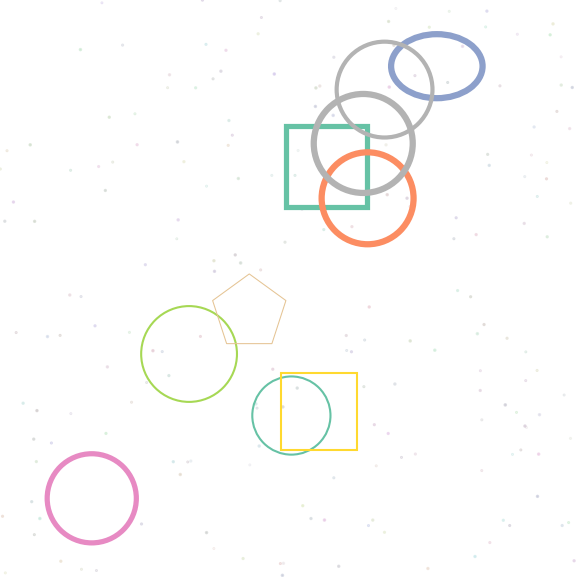[{"shape": "circle", "thickness": 1, "radius": 0.34, "center": [0.505, 0.28]}, {"shape": "square", "thickness": 2.5, "radius": 0.35, "center": [0.565, 0.711]}, {"shape": "circle", "thickness": 3, "radius": 0.4, "center": [0.637, 0.656]}, {"shape": "oval", "thickness": 3, "radius": 0.4, "center": [0.756, 0.885]}, {"shape": "circle", "thickness": 2.5, "radius": 0.39, "center": [0.159, 0.136]}, {"shape": "circle", "thickness": 1, "radius": 0.41, "center": [0.327, 0.386]}, {"shape": "square", "thickness": 1, "radius": 0.33, "center": [0.552, 0.286]}, {"shape": "pentagon", "thickness": 0.5, "radius": 0.33, "center": [0.432, 0.458]}, {"shape": "circle", "thickness": 3, "radius": 0.43, "center": [0.629, 0.751]}, {"shape": "circle", "thickness": 2, "radius": 0.41, "center": [0.666, 0.844]}]